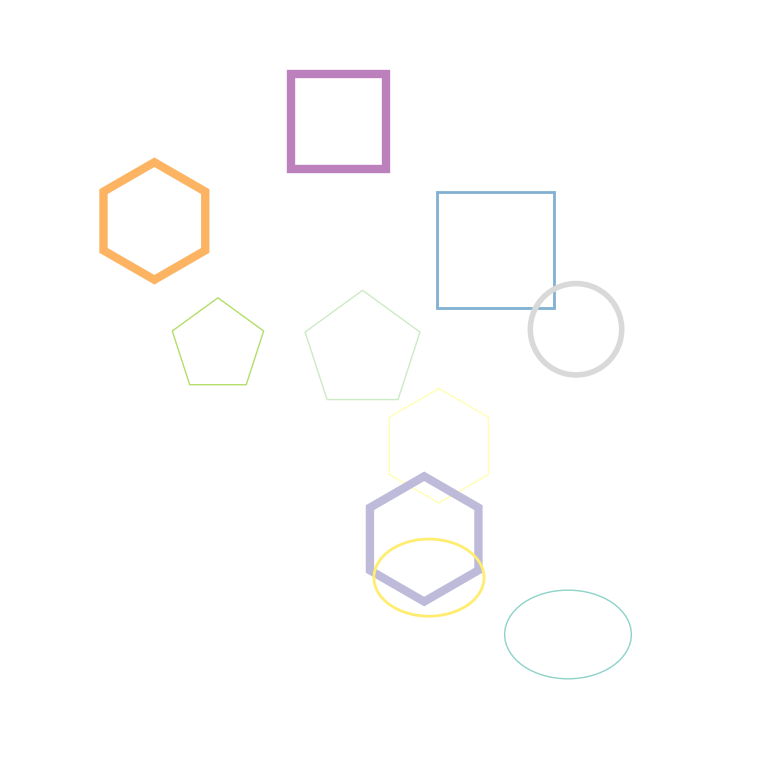[{"shape": "oval", "thickness": 0.5, "radius": 0.41, "center": [0.738, 0.176]}, {"shape": "hexagon", "thickness": 0.5, "radius": 0.37, "center": [0.57, 0.421]}, {"shape": "hexagon", "thickness": 3, "radius": 0.41, "center": [0.551, 0.3]}, {"shape": "square", "thickness": 1, "radius": 0.38, "center": [0.644, 0.675]}, {"shape": "hexagon", "thickness": 3, "radius": 0.38, "center": [0.2, 0.713]}, {"shape": "pentagon", "thickness": 0.5, "radius": 0.31, "center": [0.283, 0.551]}, {"shape": "circle", "thickness": 2, "radius": 0.3, "center": [0.748, 0.572]}, {"shape": "square", "thickness": 3, "radius": 0.31, "center": [0.439, 0.842]}, {"shape": "pentagon", "thickness": 0.5, "radius": 0.39, "center": [0.471, 0.545]}, {"shape": "oval", "thickness": 1, "radius": 0.36, "center": [0.557, 0.25]}]